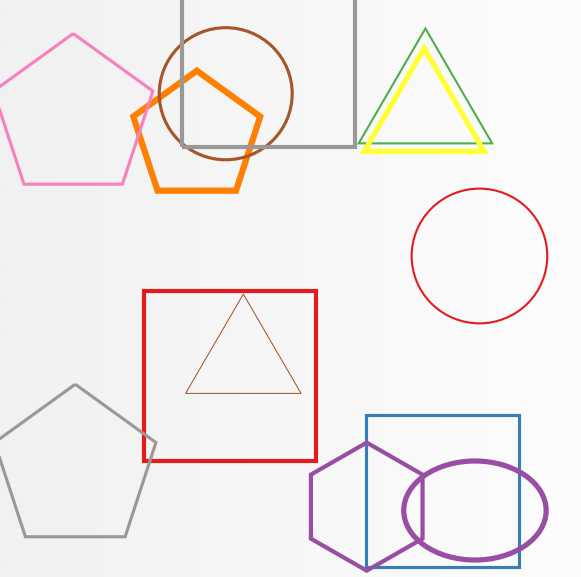[{"shape": "square", "thickness": 2, "radius": 0.74, "center": [0.396, 0.348]}, {"shape": "circle", "thickness": 1, "radius": 0.58, "center": [0.825, 0.556]}, {"shape": "square", "thickness": 1.5, "radius": 0.66, "center": [0.761, 0.149]}, {"shape": "triangle", "thickness": 1, "radius": 0.66, "center": [0.732, 0.817]}, {"shape": "hexagon", "thickness": 2, "radius": 0.55, "center": [0.631, 0.122]}, {"shape": "oval", "thickness": 2.5, "radius": 0.61, "center": [0.817, 0.115]}, {"shape": "pentagon", "thickness": 3, "radius": 0.57, "center": [0.339, 0.762]}, {"shape": "triangle", "thickness": 2.5, "radius": 0.6, "center": [0.73, 0.797]}, {"shape": "circle", "thickness": 1.5, "radius": 0.57, "center": [0.388, 0.837]}, {"shape": "triangle", "thickness": 0.5, "radius": 0.57, "center": [0.419, 0.375]}, {"shape": "pentagon", "thickness": 1.5, "radius": 0.72, "center": [0.126, 0.797]}, {"shape": "pentagon", "thickness": 1.5, "radius": 0.73, "center": [0.129, 0.188]}, {"shape": "square", "thickness": 2, "radius": 0.74, "center": [0.461, 0.894]}]